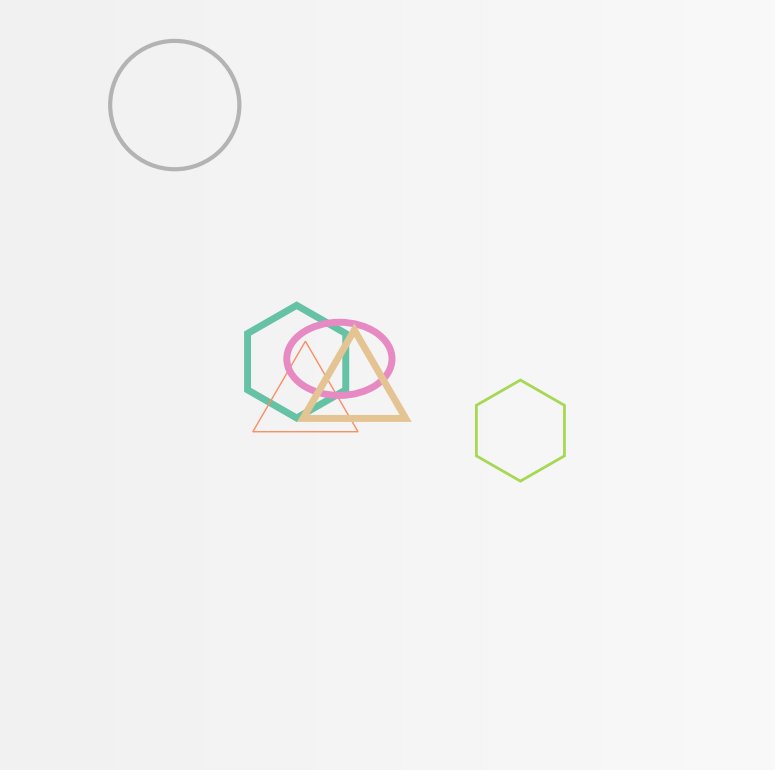[{"shape": "hexagon", "thickness": 2.5, "radius": 0.37, "center": [0.383, 0.53]}, {"shape": "triangle", "thickness": 0.5, "radius": 0.39, "center": [0.394, 0.478]}, {"shape": "oval", "thickness": 2.5, "radius": 0.34, "center": [0.438, 0.534]}, {"shape": "hexagon", "thickness": 1, "radius": 0.33, "center": [0.671, 0.441]}, {"shape": "triangle", "thickness": 2.5, "radius": 0.38, "center": [0.457, 0.495]}, {"shape": "circle", "thickness": 1.5, "radius": 0.42, "center": [0.226, 0.864]}]